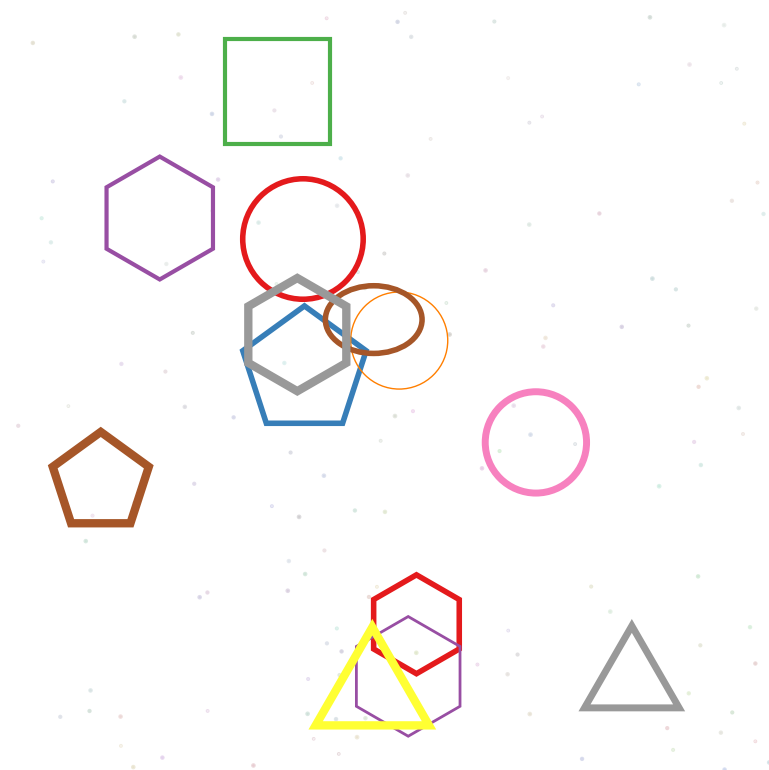[{"shape": "hexagon", "thickness": 2, "radius": 0.32, "center": [0.541, 0.189]}, {"shape": "circle", "thickness": 2, "radius": 0.39, "center": [0.393, 0.69]}, {"shape": "pentagon", "thickness": 2, "radius": 0.42, "center": [0.395, 0.518]}, {"shape": "square", "thickness": 1.5, "radius": 0.34, "center": [0.361, 0.881]}, {"shape": "hexagon", "thickness": 1, "radius": 0.39, "center": [0.53, 0.122]}, {"shape": "hexagon", "thickness": 1.5, "radius": 0.4, "center": [0.207, 0.717]}, {"shape": "circle", "thickness": 0.5, "radius": 0.32, "center": [0.518, 0.558]}, {"shape": "triangle", "thickness": 3, "radius": 0.42, "center": [0.484, 0.1]}, {"shape": "oval", "thickness": 2, "radius": 0.31, "center": [0.485, 0.585]}, {"shape": "pentagon", "thickness": 3, "radius": 0.33, "center": [0.131, 0.373]}, {"shape": "circle", "thickness": 2.5, "radius": 0.33, "center": [0.696, 0.425]}, {"shape": "hexagon", "thickness": 3, "radius": 0.37, "center": [0.386, 0.565]}, {"shape": "triangle", "thickness": 2.5, "radius": 0.35, "center": [0.821, 0.116]}]